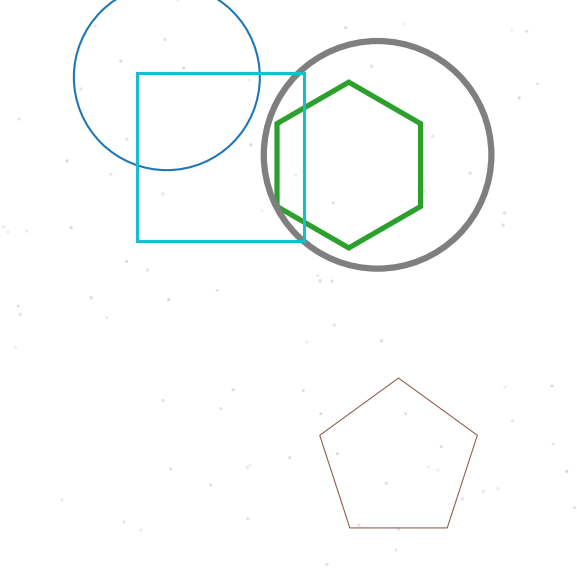[{"shape": "circle", "thickness": 1, "radius": 0.81, "center": [0.289, 0.866]}, {"shape": "hexagon", "thickness": 2.5, "radius": 0.72, "center": [0.604, 0.713]}, {"shape": "pentagon", "thickness": 0.5, "radius": 0.72, "center": [0.69, 0.201]}, {"shape": "circle", "thickness": 3, "radius": 0.99, "center": [0.654, 0.731]}, {"shape": "square", "thickness": 1.5, "radius": 0.72, "center": [0.382, 0.727]}]